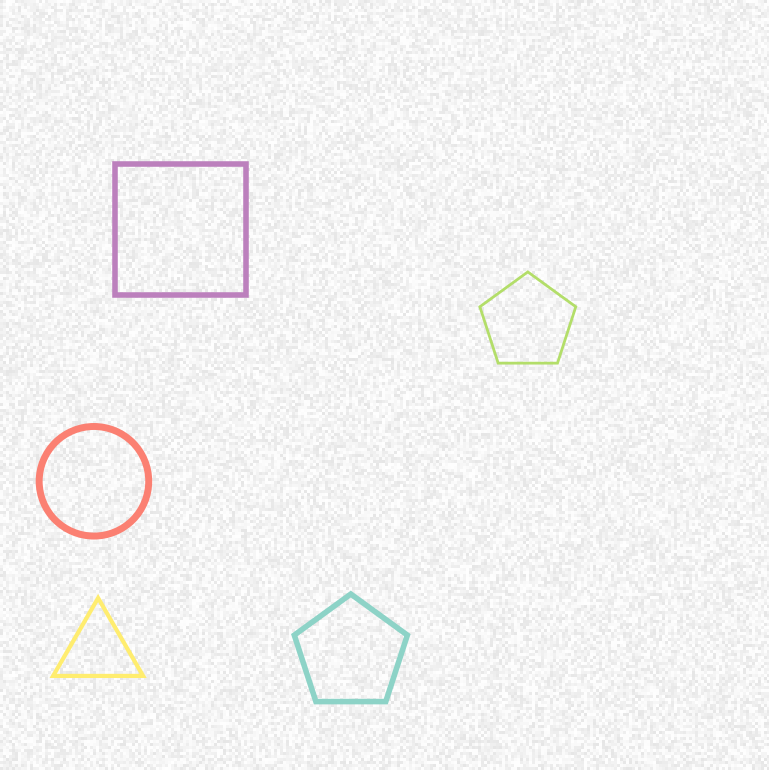[{"shape": "pentagon", "thickness": 2, "radius": 0.39, "center": [0.456, 0.151]}, {"shape": "circle", "thickness": 2.5, "radius": 0.36, "center": [0.122, 0.375]}, {"shape": "pentagon", "thickness": 1, "radius": 0.33, "center": [0.685, 0.581]}, {"shape": "square", "thickness": 2, "radius": 0.43, "center": [0.235, 0.702]}, {"shape": "triangle", "thickness": 1.5, "radius": 0.34, "center": [0.127, 0.156]}]